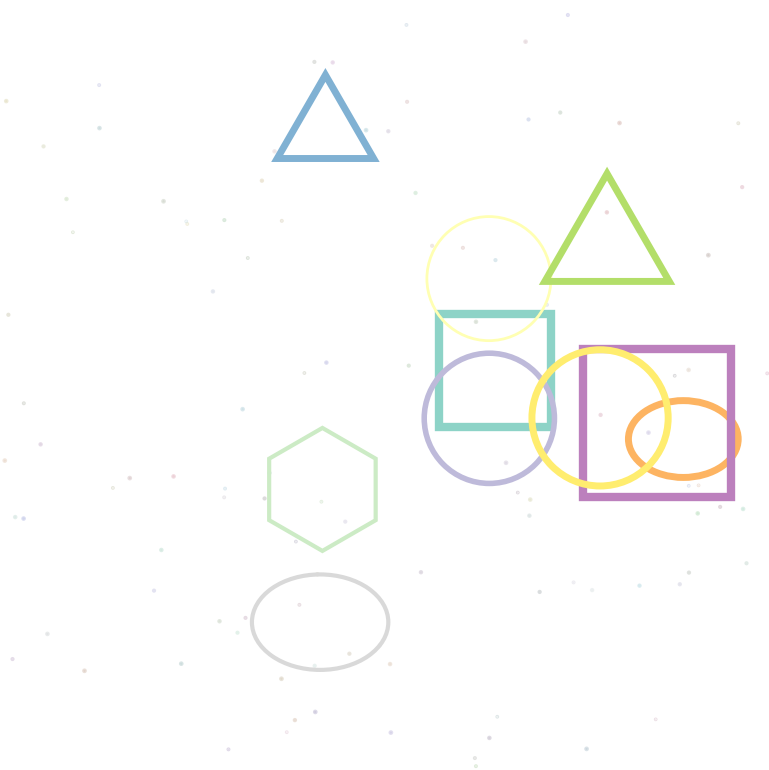[{"shape": "square", "thickness": 3, "radius": 0.37, "center": [0.643, 0.519]}, {"shape": "circle", "thickness": 1, "radius": 0.4, "center": [0.635, 0.638]}, {"shape": "circle", "thickness": 2, "radius": 0.42, "center": [0.635, 0.457]}, {"shape": "triangle", "thickness": 2.5, "radius": 0.36, "center": [0.423, 0.83]}, {"shape": "oval", "thickness": 2.5, "radius": 0.36, "center": [0.887, 0.43]}, {"shape": "triangle", "thickness": 2.5, "radius": 0.47, "center": [0.788, 0.681]}, {"shape": "oval", "thickness": 1.5, "radius": 0.44, "center": [0.416, 0.192]}, {"shape": "square", "thickness": 3, "radius": 0.48, "center": [0.853, 0.451]}, {"shape": "hexagon", "thickness": 1.5, "radius": 0.4, "center": [0.419, 0.364]}, {"shape": "circle", "thickness": 2.5, "radius": 0.44, "center": [0.779, 0.457]}]